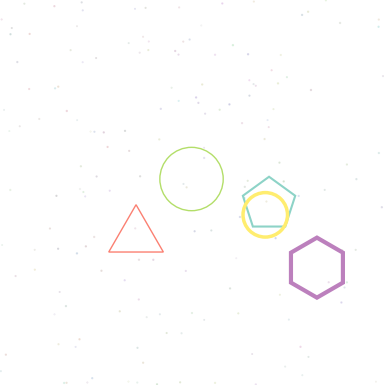[{"shape": "pentagon", "thickness": 1.5, "radius": 0.36, "center": [0.699, 0.469]}, {"shape": "triangle", "thickness": 1, "radius": 0.41, "center": [0.353, 0.386]}, {"shape": "circle", "thickness": 1, "radius": 0.41, "center": [0.497, 0.535]}, {"shape": "hexagon", "thickness": 3, "radius": 0.39, "center": [0.823, 0.305]}, {"shape": "circle", "thickness": 2.5, "radius": 0.29, "center": [0.689, 0.442]}]